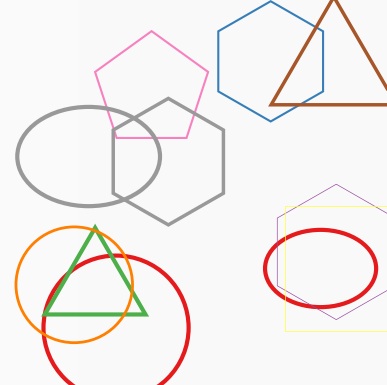[{"shape": "oval", "thickness": 3, "radius": 0.72, "center": [0.827, 0.303]}, {"shape": "circle", "thickness": 3, "radius": 0.94, "center": [0.299, 0.149]}, {"shape": "hexagon", "thickness": 1.5, "radius": 0.78, "center": [0.699, 0.841]}, {"shape": "triangle", "thickness": 3, "radius": 0.75, "center": [0.245, 0.258]}, {"shape": "hexagon", "thickness": 0.5, "radius": 0.88, "center": [0.868, 0.346]}, {"shape": "circle", "thickness": 2, "radius": 0.75, "center": [0.192, 0.26]}, {"shape": "square", "thickness": 0.5, "radius": 0.81, "center": [0.897, 0.303]}, {"shape": "triangle", "thickness": 2.5, "radius": 0.93, "center": [0.862, 0.821]}, {"shape": "pentagon", "thickness": 1.5, "radius": 0.77, "center": [0.391, 0.766]}, {"shape": "hexagon", "thickness": 2.5, "radius": 0.82, "center": [0.434, 0.58]}, {"shape": "oval", "thickness": 3, "radius": 0.92, "center": [0.229, 0.593]}]